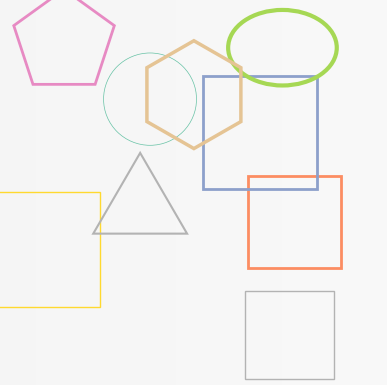[{"shape": "circle", "thickness": 0.5, "radius": 0.6, "center": [0.387, 0.742]}, {"shape": "square", "thickness": 2, "radius": 0.6, "center": [0.759, 0.423]}, {"shape": "square", "thickness": 2, "radius": 0.74, "center": [0.672, 0.656]}, {"shape": "pentagon", "thickness": 2, "radius": 0.68, "center": [0.165, 0.891]}, {"shape": "oval", "thickness": 3, "radius": 0.7, "center": [0.729, 0.876]}, {"shape": "square", "thickness": 1, "radius": 0.75, "center": [0.109, 0.353]}, {"shape": "hexagon", "thickness": 2.5, "radius": 0.7, "center": [0.5, 0.754]}, {"shape": "square", "thickness": 1, "radius": 0.57, "center": [0.746, 0.13]}, {"shape": "triangle", "thickness": 1.5, "radius": 0.7, "center": [0.362, 0.463]}]